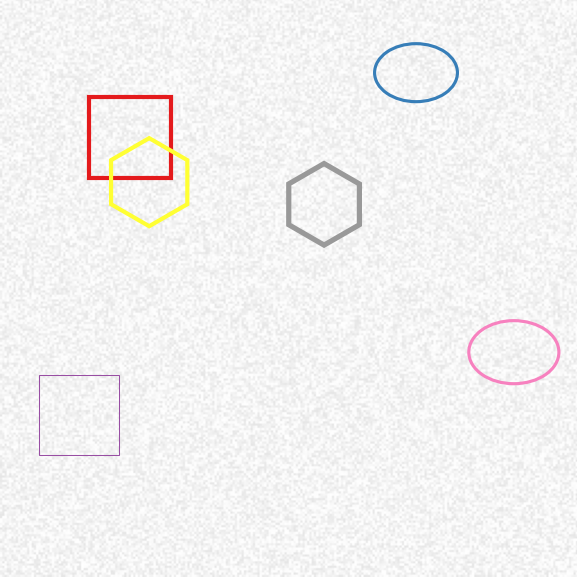[{"shape": "square", "thickness": 2, "radius": 0.35, "center": [0.225, 0.761]}, {"shape": "oval", "thickness": 1.5, "radius": 0.36, "center": [0.72, 0.873]}, {"shape": "square", "thickness": 0.5, "radius": 0.35, "center": [0.137, 0.281]}, {"shape": "hexagon", "thickness": 2, "radius": 0.38, "center": [0.258, 0.684]}, {"shape": "oval", "thickness": 1.5, "radius": 0.39, "center": [0.89, 0.389]}, {"shape": "hexagon", "thickness": 2.5, "radius": 0.35, "center": [0.561, 0.645]}]